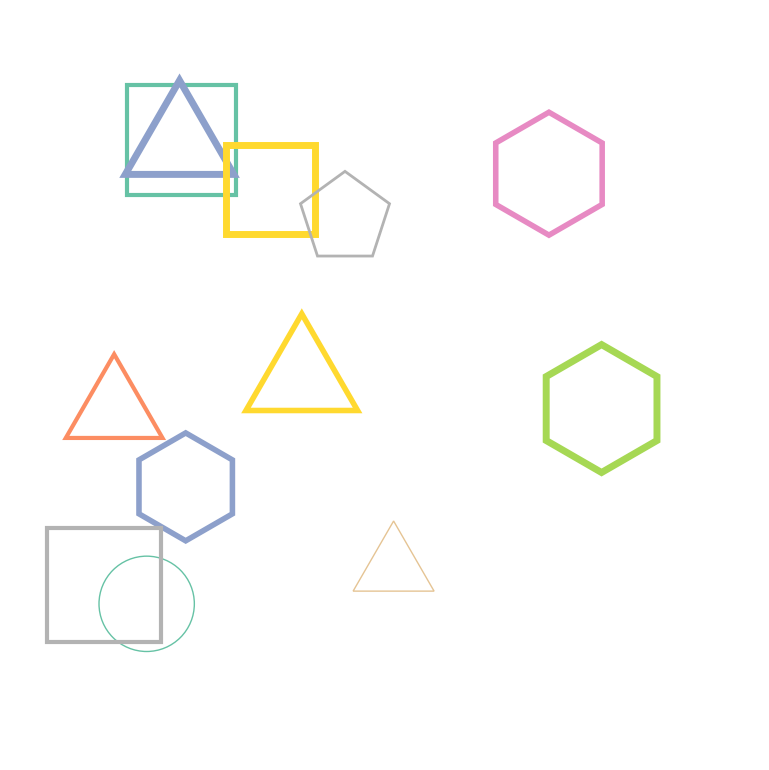[{"shape": "square", "thickness": 1.5, "radius": 0.35, "center": [0.236, 0.818]}, {"shape": "circle", "thickness": 0.5, "radius": 0.31, "center": [0.19, 0.216]}, {"shape": "triangle", "thickness": 1.5, "radius": 0.36, "center": [0.148, 0.467]}, {"shape": "triangle", "thickness": 2.5, "radius": 0.41, "center": [0.233, 0.814]}, {"shape": "hexagon", "thickness": 2, "radius": 0.35, "center": [0.241, 0.368]}, {"shape": "hexagon", "thickness": 2, "radius": 0.4, "center": [0.713, 0.774]}, {"shape": "hexagon", "thickness": 2.5, "radius": 0.42, "center": [0.781, 0.469]}, {"shape": "triangle", "thickness": 2, "radius": 0.42, "center": [0.392, 0.509]}, {"shape": "square", "thickness": 2.5, "radius": 0.29, "center": [0.351, 0.754]}, {"shape": "triangle", "thickness": 0.5, "radius": 0.3, "center": [0.511, 0.263]}, {"shape": "square", "thickness": 1.5, "radius": 0.37, "center": [0.134, 0.241]}, {"shape": "pentagon", "thickness": 1, "radius": 0.3, "center": [0.448, 0.717]}]